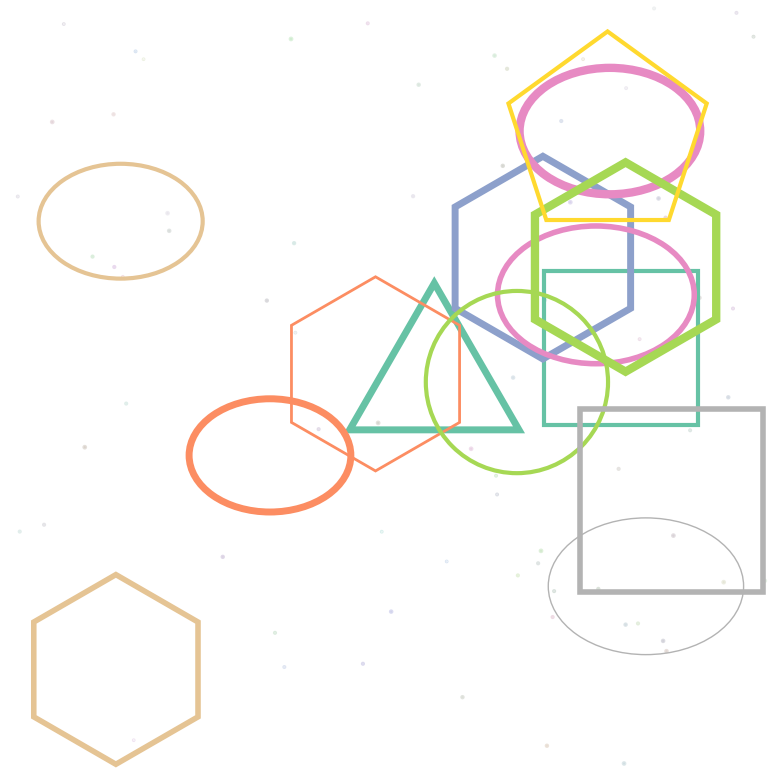[{"shape": "triangle", "thickness": 2.5, "radius": 0.64, "center": [0.564, 0.505]}, {"shape": "square", "thickness": 1.5, "radius": 0.5, "center": [0.806, 0.548]}, {"shape": "hexagon", "thickness": 1, "radius": 0.63, "center": [0.488, 0.514]}, {"shape": "oval", "thickness": 2.5, "radius": 0.53, "center": [0.351, 0.409]}, {"shape": "hexagon", "thickness": 2.5, "radius": 0.66, "center": [0.705, 0.665]}, {"shape": "oval", "thickness": 2, "radius": 0.64, "center": [0.774, 0.617]}, {"shape": "oval", "thickness": 3, "radius": 0.59, "center": [0.792, 0.83]}, {"shape": "hexagon", "thickness": 3, "radius": 0.68, "center": [0.812, 0.653]}, {"shape": "circle", "thickness": 1.5, "radius": 0.59, "center": [0.671, 0.504]}, {"shape": "pentagon", "thickness": 1.5, "radius": 0.68, "center": [0.789, 0.824]}, {"shape": "hexagon", "thickness": 2, "radius": 0.62, "center": [0.151, 0.131]}, {"shape": "oval", "thickness": 1.5, "radius": 0.53, "center": [0.157, 0.713]}, {"shape": "oval", "thickness": 0.5, "radius": 0.63, "center": [0.839, 0.239]}, {"shape": "square", "thickness": 2, "radius": 0.59, "center": [0.872, 0.35]}]